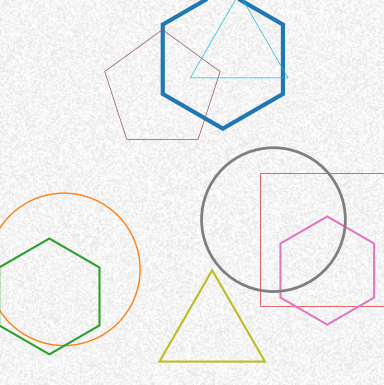[{"shape": "hexagon", "thickness": 3, "radius": 0.9, "center": [0.579, 0.846]}, {"shape": "circle", "thickness": 1, "radius": 0.99, "center": [0.166, 0.3]}, {"shape": "hexagon", "thickness": 1.5, "radius": 0.75, "center": [0.128, 0.23]}, {"shape": "square", "thickness": 0.5, "radius": 0.87, "center": [0.849, 0.378]}, {"shape": "pentagon", "thickness": 0.5, "radius": 0.79, "center": [0.422, 0.765]}, {"shape": "hexagon", "thickness": 1.5, "radius": 0.7, "center": [0.85, 0.297]}, {"shape": "circle", "thickness": 2, "radius": 0.93, "center": [0.71, 0.43]}, {"shape": "triangle", "thickness": 1.5, "radius": 0.79, "center": [0.551, 0.14]}, {"shape": "triangle", "thickness": 0.5, "radius": 0.73, "center": [0.621, 0.871]}]